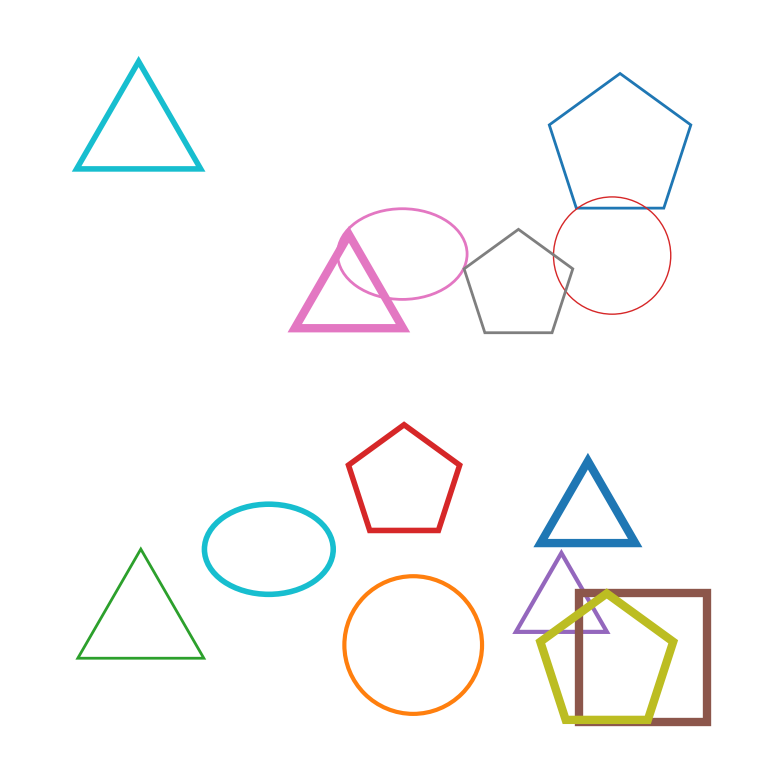[{"shape": "triangle", "thickness": 3, "radius": 0.35, "center": [0.764, 0.33]}, {"shape": "pentagon", "thickness": 1, "radius": 0.48, "center": [0.805, 0.808]}, {"shape": "circle", "thickness": 1.5, "radius": 0.45, "center": [0.537, 0.162]}, {"shape": "triangle", "thickness": 1, "radius": 0.47, "center": [0.183, 0.192]}, {"shape": "pentagon", "thickness": 2, "radius": 0.38, "center": [0.525, 0.372]}, {"shape": "circle", "thickness": 0.5, "radius": 0.38, "center": [0.795, 0.668]}, {"shape": "triangle", "thickness": 1.5, "radius": 0.34, "center": [0.729, 0.214]}, {"shape": "square", "thickness": 3, "radius": 0.42, "center": [0.835, 0.146]}, {"shape": "triangle", "thickness": 3, "radius": 0.41, "center": [0.453, 0.614]}, {"shape": "oval", "thickness": 1, "radius": 0.42, "center": [0.522, 0.67]}, {"shape": "pentagon", "thickness": 1, "radius": 0.37, "center": [0.673, 0.628]}, {"shape": "pentagon", "thickness": 3, "radius": 0.45, "center": [0.788, 0.139]}, {"shape": "oval", "thickness": 2, "radius": 0.42, "center": [0.349, 0.287]}, {"shape": "triangle", "thickness": 2, "radius": 0.47, "center": [0.18, 0.827]}]